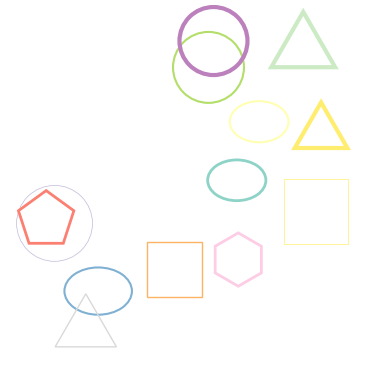[{"shape": "oval", "thickness": 2, "radius": 0.38, "center": [0.615, 0.532]}, {"shape": "oval", "thickness": 1.5, "radius": 0.38, "center": [0.673, 0.684]}, {"shape": "circle", "thickness": 0.5, "radius": 0.49, "center": [0.142, 0.42]}, {"shape": "pentagon", "thickness": 2, "radius": 0.38, "center": [0.12, 0.429]}, {"shape": "oval", "thickness": 1.5, "radius": 0.44, "center": [0.255, 0.244]}, {"shape": "square", "thickness": 1, "radius": 0.35, "center": [0.454, 0.3]}, {"shape": "circle", "thickness": 1.5, "radius": 0.46, "center": [0.542, 0.825]}, {"shape": "hexagon", "thickness": 2, "radius": 0.35, "center": [0.619, 0.326]}, {"shape": "triangle", "thickness": 1, "radius": 0.46, "center": [0.223, 0.145]}, {"shape": "circle", "thickness": 3, "radius": 0.44, "center": [0.554, 0.893]}, {"shape": "triangle", "thickness": 3, "radius": 0.48, "center": [0.788, 0.873]}, {"shape": "square", "thickness": 0.5, "radius": 0.42, "center": [0.821, 0.45]}, {"shape": "triangle", "thickness": 3, "radius": 0.39, "center": [0.834, 0.655]}]